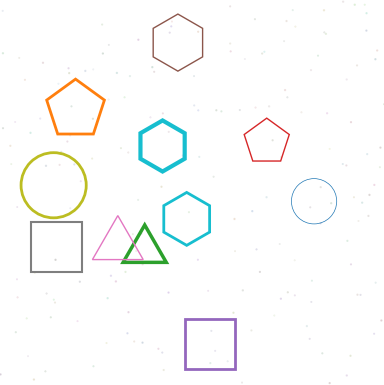[{"shape": "circle", "thickness": 0.5, "radius": 0.29, "center": [0.816, 0.477]}, {"shape": "pentagon", "thickness": 2, "radius": 0.39, "center": [0.196, 0.716]}, {"shape": "triangle", "thickness": 2.5, "radius": 0.32, "center": [0.376, 0.351]}, {"shape": "pentagon", "thickness": 1, "radius": 0.31, "center": [0.693, 0.632]}, {"shape": "square", "thickness": 2, "radius": 0.32, "center": [0.545, 0.107]}, {"shape": "hexagon", "thickness": 1, "radius": 0.37, "center": [0.462, 0.889]}, {"shape": "triangle", "thickness": 1, "radius": 0.38, "center": [0.306, 0.364]}, {"shape": "square", "thickness": 1.5, "radius": 0.33, "center": [0.146, 0.358]}, {"shape": "circle", "thickness": 2, "radius": 0.42, "center": [0.139, 0.519]}, {"shape": "hexagon", "thickness": 2, "radius": 0.34, "center": [0.485, 0.431]}, {"shape": "hexagon", "thickness": 3, "radius": 0.33, "center": [0.422, 0.621]}]